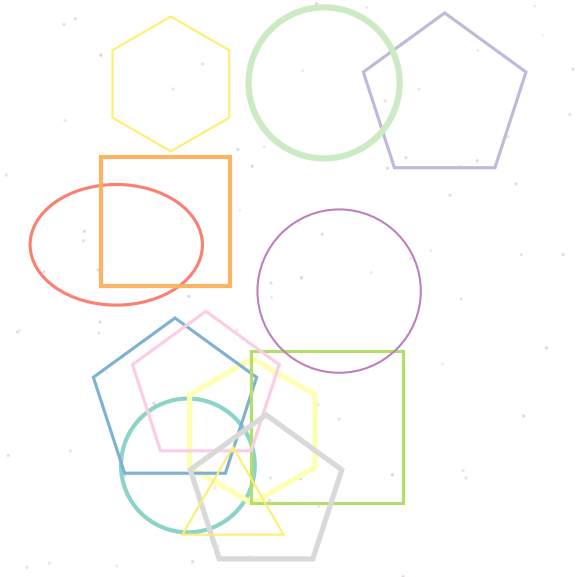[{"shape": "circle", "thickness": 2, "radius": 0.58, "center": [0.325, 0.193]}, {"shape": "hexagon", "thickness": 2.5, "radius": 0.63, "center": [0.437, 0.253]}, {"shape": "pentagon", "thickness": 1.5, "radius": 0.74, "center": [0.77, 0.829]}, {"shape": "oval", "thickness": 1.5, "radius": 0.75, "center": [0.201, 0.575]}, {"shape": "pentagon", "thickness": 1.5, "radius": 0.74, "center": [0.303, 0.3]}, {"shape": "square", "thickness": 2, "radius": 0.56, "center": [0.286, 0.616]}, {"shape": "square", "thickness": 1.5, "radius": 0.66, "center": [0.566, 0.26]}, {"shape": "pentagon", "thickness": 1.5, "radius": 0.67, "center": [0.356, 0.327]}, {"shape": "pentagon", "thickness": 2.5, "radius": 0.69, "center": [0.461, 0.143]}, {"shape": "circle", "thickness": 1, "radius": 0.71, "center": [0.587, 0.495]}, {"shape": "circle", "thickness": 3, "radius": 0.65, "center": [0.561, 0.856]}, {"shape": "triangle", "thickness": 1, "radius": 0.51, "center": [0.403, 0.124]}, {"shape": "hexagon", "thickness": 1, "radius": 0.58, "center": [0.296, 0.854]}]